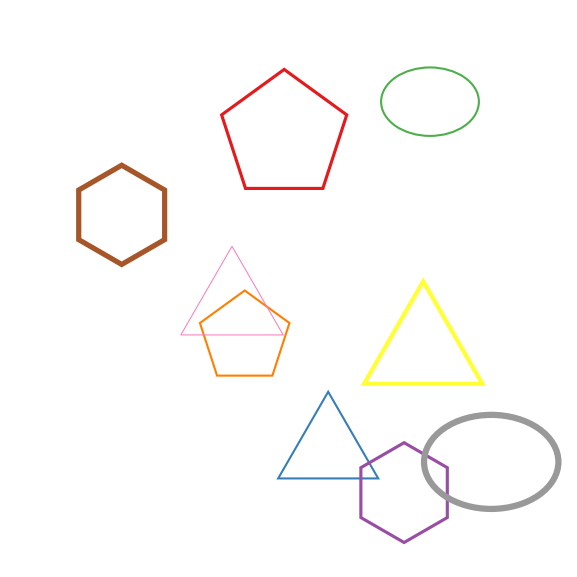[{"shape": "pentagon", "thickness": 1.5, "radius": 0.57, "center": [0.492, 0.765]}, {"shape": "triangle", "thickness": 1, "radius": 0.5, "center": [0.568, 0.221]}, {"shape": "oval", "thickness": 1, "radius": 0.42, "center": [0.745, 0.823]}, {"shape": "hexagon", "thickness": 1.5, "radius": 0.43, "center": [0.7, 0.146]}, {"shape": "pentagon", "thickness": 1, "radius": 0.41, "center": [0.424, 0.415]}, {"shape": "triangle", "thickness": 2, "radius": 0.59, "center": [0.733, 0.394]}, {"shape": "hexagon", "thickness": 2.5, "radius": 0.43, "center": [0.211, 0.627]}, {"shape": "triangle", "thickness": 0.5, "radius": 0.51, "center": [0.402, 0.47]}, {"shape": "oval", "thickness": 3, "radius": 0.58, "center": [0.851, 0.199]}]